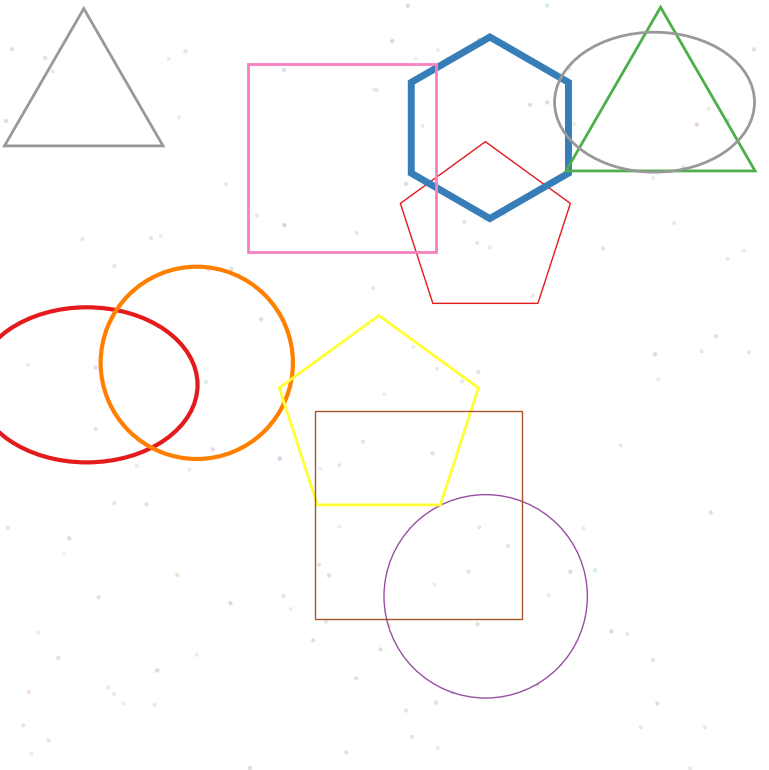[{"shape": "pentagon", "thickness": 0.5, "radius": 0.58, "center": [0.63, 0.7]}, {"shape": "oval", "thickness": 1.5, "radius": 0.72, "center": [0.113, 0.5]}, {"shape": "hexagon", "thickness": 2.5, "radius": 0.59, "center": [0.636, 0.834]}, {"shape": "triangle", "thickness": 1, "radius": 0.71, "center": [0.858, 0.849]}, {"shape": "circle", "thickness": 0.5, "radius": 0.66, "center": [0.631, 0.226]}, {"shape": "circle", "thickness": 1.5, "radius": 0.62, "center": [0.256, 0.529]}, {"shape": "pentagon", "thickness": 1, "radius": 0.68, "center": [0.492, 0.454]}, {"shape": "square", "thickness": 0.5, "radius": 0.67, "center": [0.544, 0.331]}, {"shape": "square", "thickness": 1, "radius": 0.61, "center": [0.444, 0.795]}, {"shape": "triangle", "thickness": 1, "radius": 0.59, "center": [0.109, 0.87]}, {"shape": "oval", "thickness": 1, "radius": 0.65, "center": [0.85, 0.867]}]